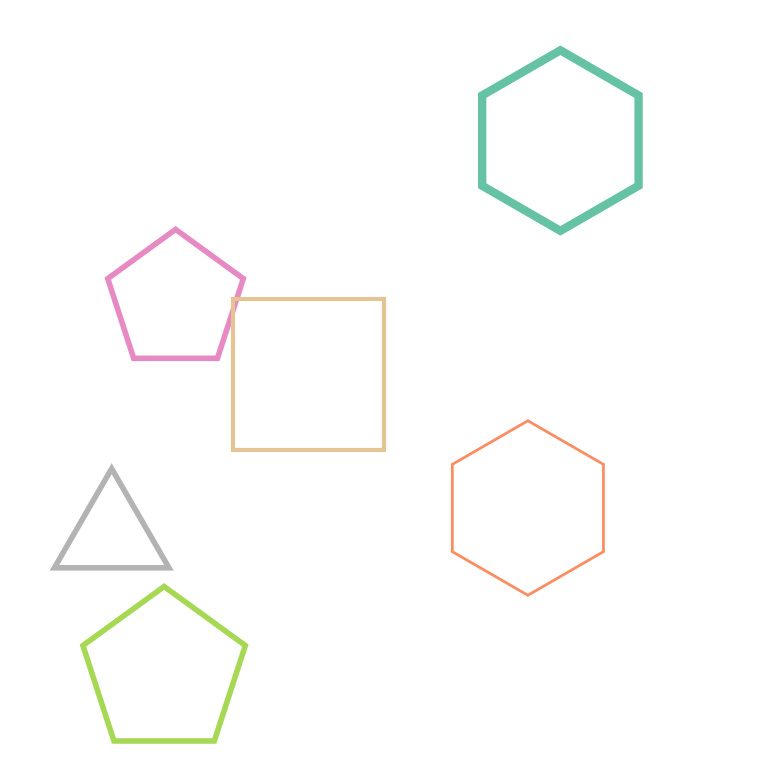[{"shape": "hexagon", "thickness": 3, "radius": 0.59, "center": [0.728, 0.817]}, {"shape": "hexagon", "thickness": 1, "radius": 0.57, "center": [0.686, 0.34]}, {"shape": "pentagon", "thickness": 2, "radius": 0.46, "center": [0.228, 0.61]}, {"shape": "pentagon", "thickness": 2, "radius": 0.55, "center": [0.213, 0.127]}, {"shape": "square", "thickness": 1.5, "radius": 0.49, "center": [0.4, 0.514]}, {"shape": "triangle", "thickness": 2, "radius": 0.43, "center": [0.145, 0.306]}]